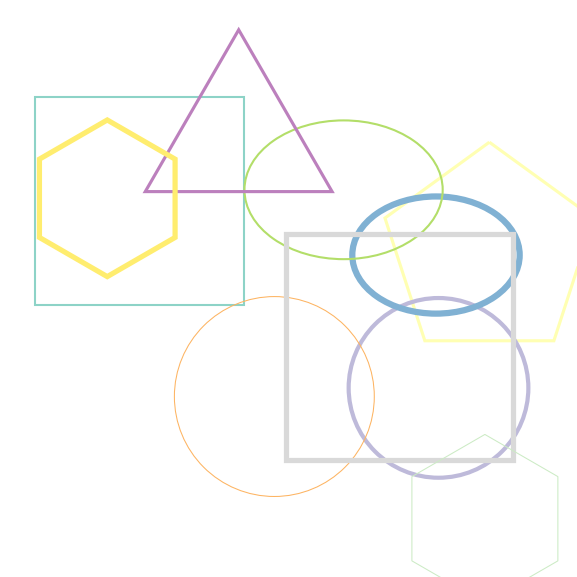[{"shape": "square", "thickness": 1, "radius": 0.9, "center": [0.242, 0.651]}, {"shape": "pentagon", "thickness": 1.5, "radius": 0.95, "center": [0.847, 0.563]}, {"shape": "circle", "thickness": 2, "radius": 0.78, "center": [0.759, 0.327]}, {"shape": "oval", "thickness": 3, "radius": 0.72, "center": [0.755, 0.558]}, {"shape": "circle", "thickness": 0.5, "radius": 0.87, "center": [0.475, 0.313]}, {"shape": "oval", "thickness": 1, "radius": 0.86, "center": [0.595, 0.671]}, {"shape": "square", "thickness": 2.5, "radius": 0.98, "center": [0.692, 0.398]}, {"shape": "triangle", "thickness": 1.5, "radius": 0.93, "center": [0.413, 0.761]}, {"shape": "hexagon", "thickness": 0.5, "radius": 0.73, "center": [0.84, 0.101]}, {"shape": "hexagon", "thickness": 2.5, "radius": 0.68, "center": [0.186, 0.656]}]